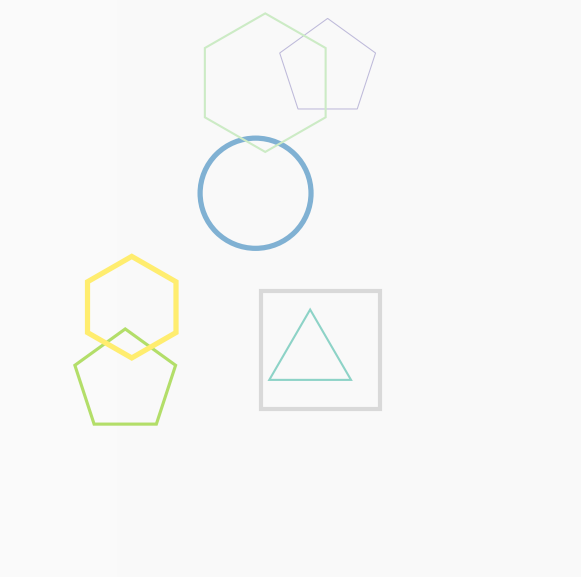[{"shape": "triangle", "thickness": 1, "radius": 0.41, "center": [0.534, 0.382]}, {"shape": "pentagon", "thickness": 0.5, "radius": 0.43, "center": [0.564, 0.881]}, {"shape": "circle", "thickness": 2.5, "radius": 0.48, "center": [0.44, 0.665]}, {"shape": "pentagon", "thickness": 1.5, "radius": 0.46, "center": [0.215, 0.338]}, {"shape": "square", "thickness": 2, "radius": 0.51, "center": [0.551, 0.393]}, {"shape": "hexagon", "thickness": 1, "radius": 0.6, "center": [0.456, 0.856]}, {"shape": "hexagon", "thickness": 2.5, "radius": 0.44, "center": [0.227, 0.467]}]